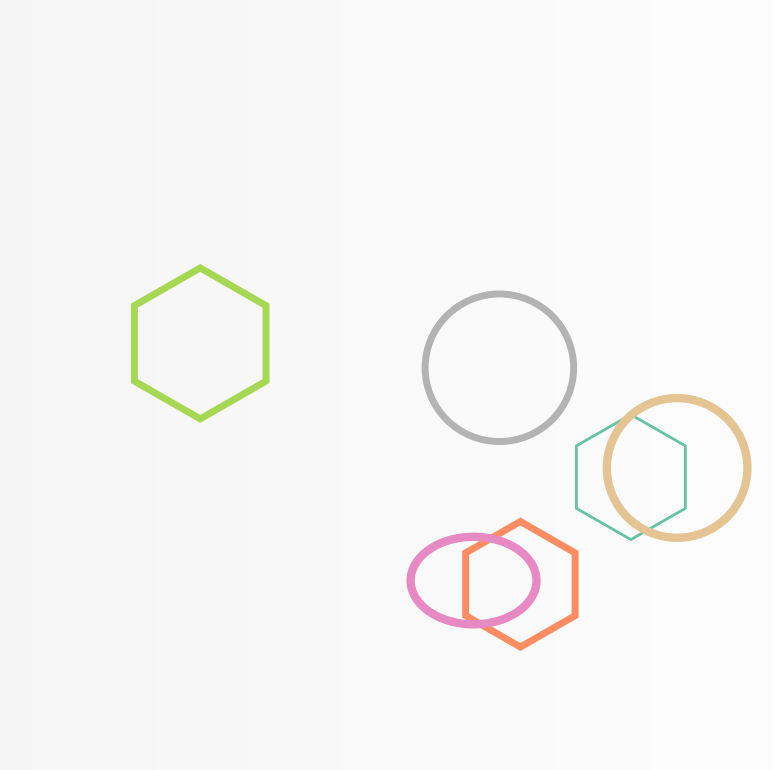[{"shape": "hexagon", "thickness": 1, "radius": 0.41, "center": [0.814, 0.38]}, {"shape": "hexagon", "thickness": 2.5, "radius": 0.41, "center": [0.671, 0.241]}, {"shape": "oval", "thickness": 3, "radius": 0.41, "center": [0.611, 0.246]}, {"shape": "hexagon", "thickness": 2.5, "radius": 0.49, "center": [0.258, 0.554]}, {"shape": "circle", "thickness": 3, "radius": 0.45, "center": [0.874, 0.392]}, {"shape": "circle", "thickness": 2.5, "radius": 0.48, "center": [0.644, 0.522]}]